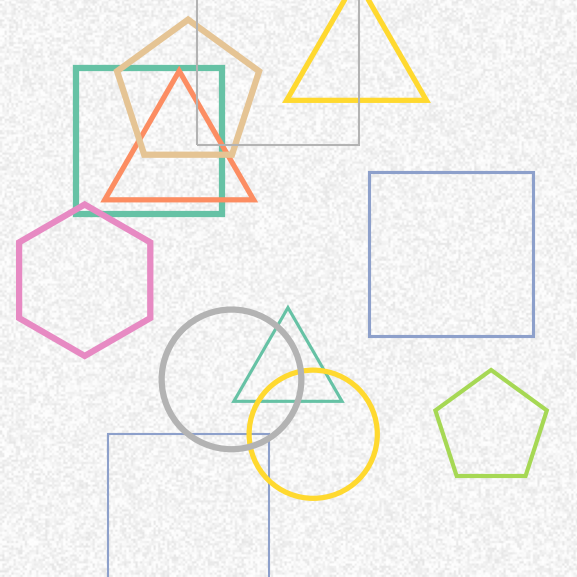[{"shape": "triangle", "thickness": 1.5, "radius": 0.54, "center": [0.499, 0.358]}, {"shape": "square", "thickness": 3, "radius": 0.63, "center": [0.259, 0.756]}, {"shape": "triangle", "thickness": 2.5, "radius": 0.74, "center": [0.31, 0.728]}, {"shape": "square", "thickness": 1, "radius": 0.69, "center": [0.326, 0.108]}, {"shape": "square", "thickness": 1.5, "radius": 0.71, "center": [0.781, 0.559]}, {"shape": "hexagon", "thickness": 3, "radius": 0.66, "center": [0.147, 0.514]}, {"shape": "pentagon", "thickness": 2, "radius": 0.51, "center": [0.85, 0.257]}, {"shape": "triangle", "thickness": 2.5, "radius": 0.7, "center": [0.617, 0.895]}, {"shape": "circle", "thickness": 2.5, "radius": 0.56, "center": [0.542, 0.247]}, {"shape": "pentagon", "thickness": 3, "radius": 0.65, "center": [0.326, 0.836]}, {"shape": "square", "thickness": 1, "radius": 0.7, "center": [0.481, 0.889]}, {"shape": "circle", "thickness": 3, "radius": 0.6, "center": [0.401, 0.342]}]